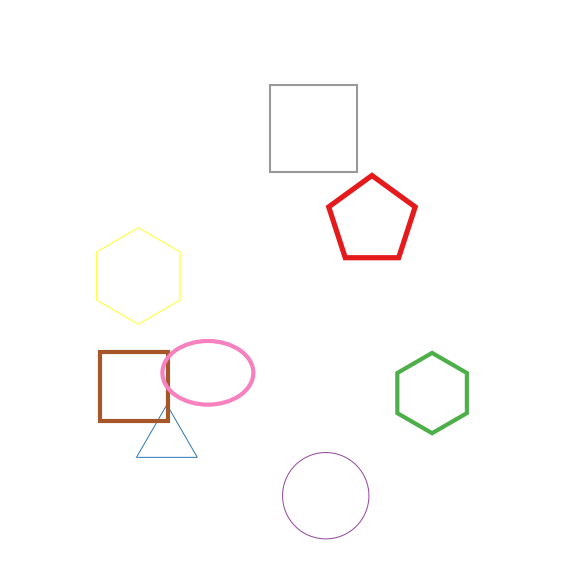[{"shape": "pentagon", "thickness": 2.5, "radius": 0.39, "center": [0.644, 0.617]}, {"shape": "triangle", "thickness": 0.5, "radius": 0.3, "center": [0.289, 0.238]}, {"shape": "hexagon", "thickness": 2, "radius": 0.35, "center": [0.748, 0.318]}, {"shape": "circle", "thickness": 0.5, "radius": 0.37, "center": [0.564, 0.141]}, {"shape": "hexagon", "thickness": 0.5, "radius": 0.42, "center": [0.24, 0.521]}, {"shape": "square", "thickness": 2, "radius": 0.3, "center": [0.232, 0.33]}, {"shape": "oval", "thickness": 2, "radius": 0.39, "center": [0.36, 0.354]}, {"shape": "square", "thickness": 1, "radius": 0.38, "center": [0.543, 0.777]}]